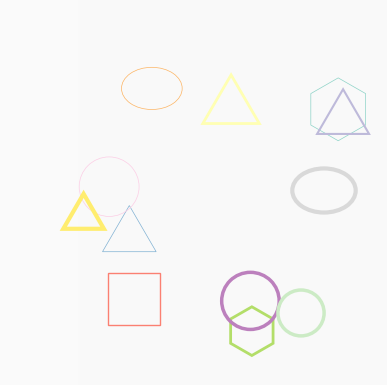[{"shape": "hexagon", "thickness": 0.5, "radius": 0.41, "center": [0.873, 0.716]}, {"shape": "triangle", "thickness": 2, "radius": 0.42, "center": [0.596, 0.721]}, {"shape": "triangle", "thickness": 1.5, "radius": 0.39, "center": [0.885, 0.691]}, {"shape": "square", "thickness": 1, "radius": 0.34, "center": [0.346, 0.222]}, {"shape": "triangle", "thickness": 0.5, "radius": 0.4, "center": [0.334, 0.386]}, {"shape": "oval", "thickness": 0.5, "radius": 0.39, "center": [0.392, 0.77]}, {"shape": "hexagon", "thickness": 2, "radius": 0.32, "center": [0.65, 0.14]}, {"shape": "circle", "thickness": 0.5, "radius": 0.39, "center": [0.282, 0.515]}, {"shape": "oval", "thickness": 3, "radius": 0.41, "center": [0.836, 0.505]}, {"shape": "circle", "thickness": 2.5, "radius": 0.37, "center": [0.646, 0.218]}, {"shape": "circle", "thickness": 2.5, "radius": 0.3, "center": [0.777, 0.187]}, {"shape": "triangle", "thickness": 3, "radius": 0.3, "center": [0.216, 0.436]}]